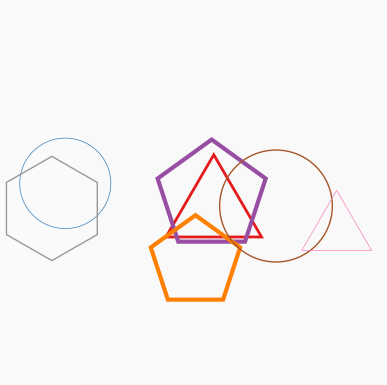[{"shape": "triangle", "thickness": 2, "radius": 0.71, "center": [0.552, 0.456]}, {"shape": "circle", "thickness": 0.5, "radius": 0.59, "center": [0.168, 0.524]}, {"shape": "pentagon", "thickness": 3, "radius": 0.73, "center": [0.546, 0.491]}, {"shape": "pentagon", "thickness": 3, "radius": 0.61, "center": [0.504, 0.32]}, {"shape": "circle", "thickness": 1, "radius": 0.73, "center": [0.712, 0.465]}, {"shape": "triangle", "thickness": 0.5, "radius": 0.52, "center": [0.869, 0.401]}, {"shape": "hexagon", "thickness": 1, "radius": 0.68, "center": [0.134, 0.458]}]